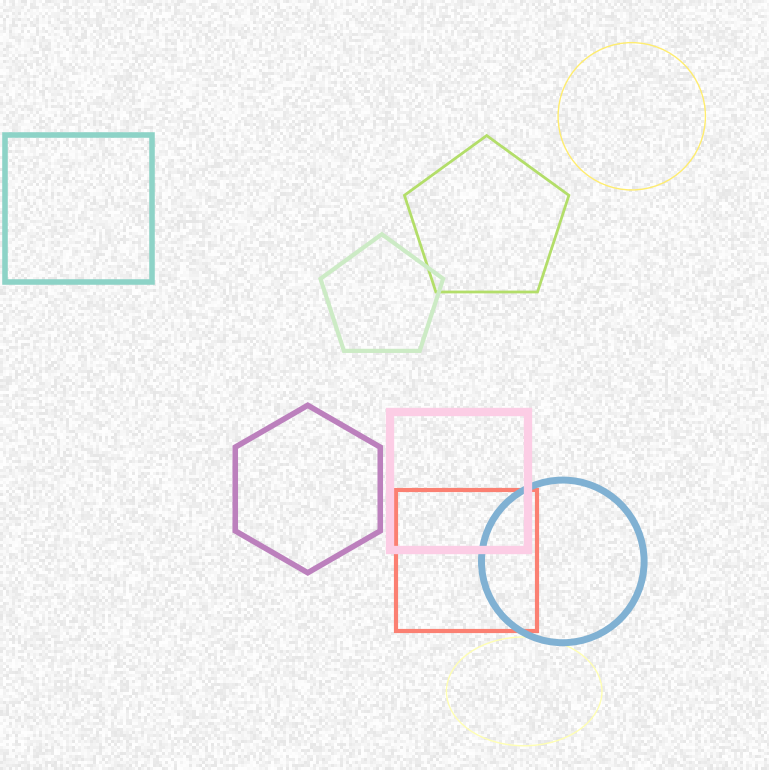[{"shape": "square", "thickness": 2, "radius": 0.48, "center": [0.102, 0.729]}, {"shape": "oval", "thickness": 0.5, "radius": 0.5, "center": [0.681, 0.102]}, {"shape": "square", "thickness": 1.5, "radius": 0.46, "center": [0.606, 0.272]}, {"shape": "circle", "thickness": 2.5, "radius": 0.53, "center": [0.731, 0.271]}, {"shape": "pentagon", "thickness": 1, "radius": 0.56, "center": [0.632, 0.712]}, {"shape": "square", "thickness": 3, "radius": 0.45, "center": [0.596, 0.375]}, {"shape": "hexagon", "thickness": 2, "radius": 0.54, "center": [0.4, 0.365]}, {"shape": "pentagon", "thickness": 1.5, "radius": 0.42, "center": [0.496, 0.612]}, {"shape": "circle", "thickness": 0.5, "radius": 0.48, "center": [0.82, 0.849]}]